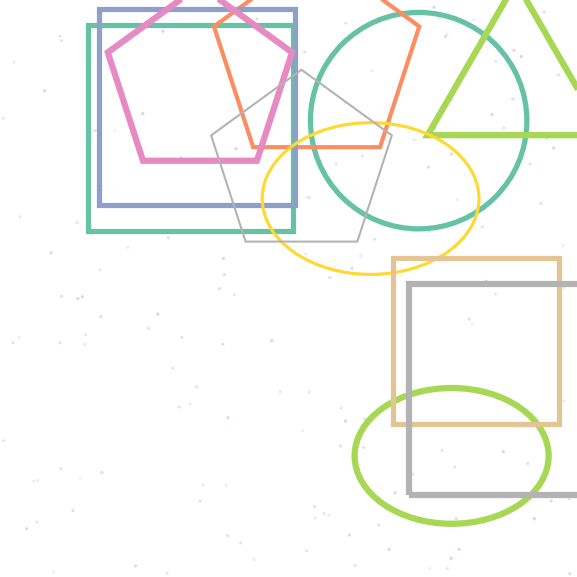[{"shape": "circle", "thickness": 2.5, "radius": 0.94, "center": [0.725, 0.79]}, {"shape": "square", "thickness": 2.5, "radius": 0.89, "center": [0.33, 0.778]}, {"shape": "pentagon", "thickness": 2, "radius": 0.93, "center": [0.548, 0.896]}, {"shape": "square", "thickness": 2.5, "radius": 0.85, "center": [0.341, 0.814]}, {"shape": "pentagon", "thickness": 3, "radius": 0.84, "center": [0.346, 0.857]}, {"shape": "oval", "thickness": 3, "radius": 0.84, "center": [0.782, 0.21]}, {"shape": "triangle", "thickness": 3, "radius": 0.88, "center": [0.894, 0.853]}, {"shape": "oval", "thickness": 1.5, "radius": 0.94, "center": [0.642, 0.655]}, {"shape": "square", "thickness": 2.5, "radius": 0.72, "center": [0.825, 0.409]}, {"shape": "pentagon", "thickness": 1, "radius": 0.82, "center": [0.522, 0.714]}, {"shape": "square", "thickness": 3, "radius": 0.91, "center": [0.89, 0.325]}]